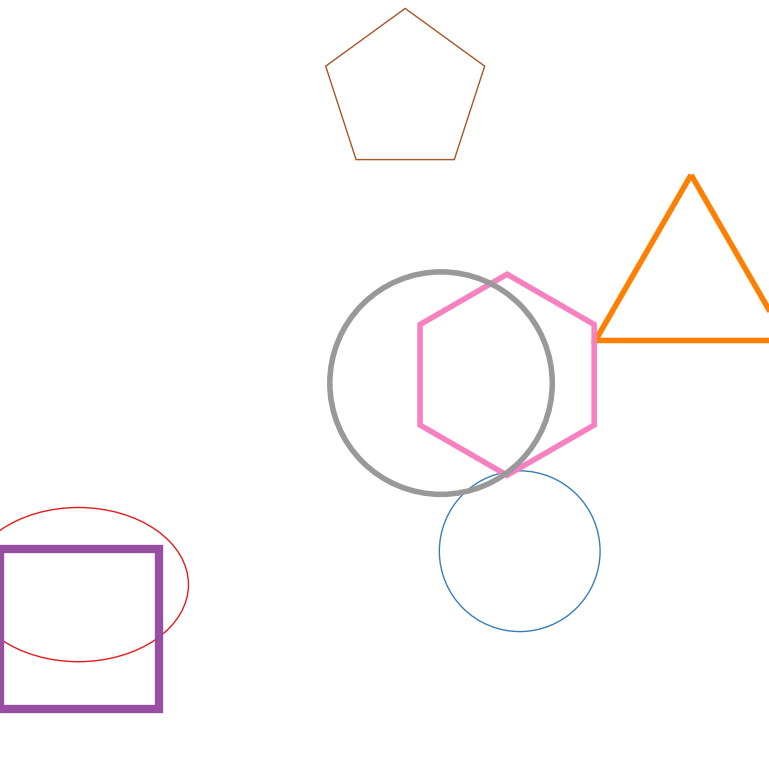[{"shape": "oval", "thickness": 0.5, "radius": 0.72, "center": [0.102, 0.241]}, {"shape": "circle", "thickness": 0.5, "radius": 0.52, "center": [0.675, 0.284]}, {"shape": "square", "thickness": 3, "radius": 0.52, "center": [0.103, 0.183]}, {"shape": "triangle", "thickness": 2, "radius": 0.72, "center": [0.898, 0.63]}, {"shape": "pentagon", "thickness": 0.5, "radius": 0.54, "center": [0.526, 0.881]}, {"shape": "hexagon", "thickness": 2, "radius": 0.65, "center": [0.659, 0.513]}, {"shape": "circle", "thickness": 2, "radius": 0.72, "center": [0.573, 0.502]}]